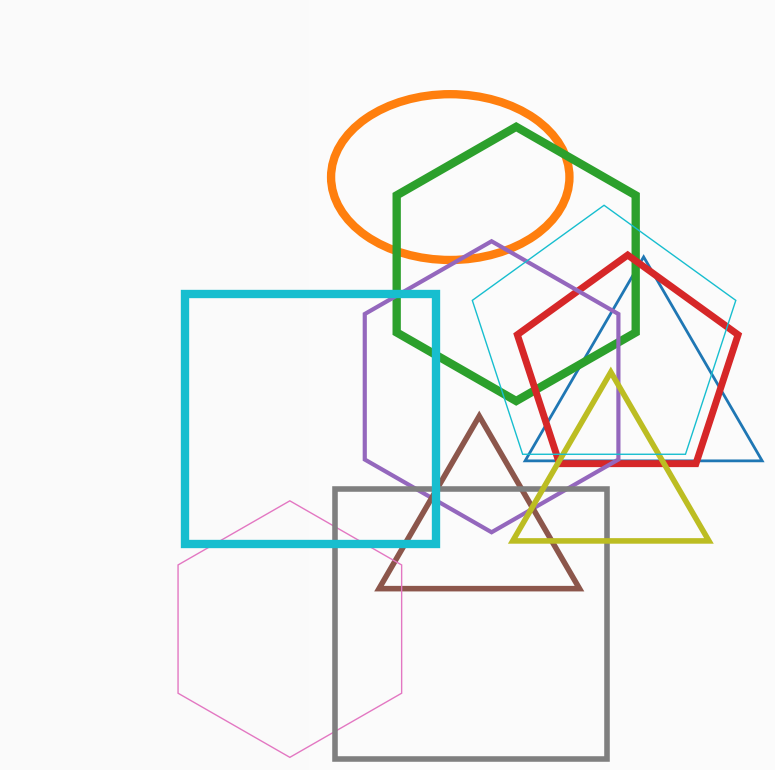[{"shape": "triangle", "thickness": 1, "radius": 0.88, "center": [0.831, 0.49]}, {"shape": "oval", "thickness": 3, "radius": 0.77, "center": [0.581, 0.77]}, {"shape": "hexagon", "thickness": 3, "radius": 0.89, "center": [0.666, 0.657]}, {"shape": "pentagon", "thickness": 2.5, "radius": 0.75, "center": [0.81, 0.519]}, {"shape": "hexagon", "thickness": 1.5, "radius": 0.94, "center": [0.634, 0.498]}, {"shape": "triangle", "thickness": 2, "radius": 0.75, "center": [0.618, 0.31]}, {"shape": "hexagon", "thickness": 0.5, "radius": 0.83, "center": [0.374, 0.183]}, {"shape": "square", "thickness": 2, "radius": 0.88, "center": [0.608, 0.19]}, {"shape": "triangle", "thickness": 2, "radius": 0.73, "center": [0.788, 0.371]}, {"shape": "pentagon", "thickness": 0.5, "radius": 0.89, "center": [0.779, 0.555]}, {"shape": "square", "thickness": 3, "radius": 0.81, "center": [0.4, 0.455]}]